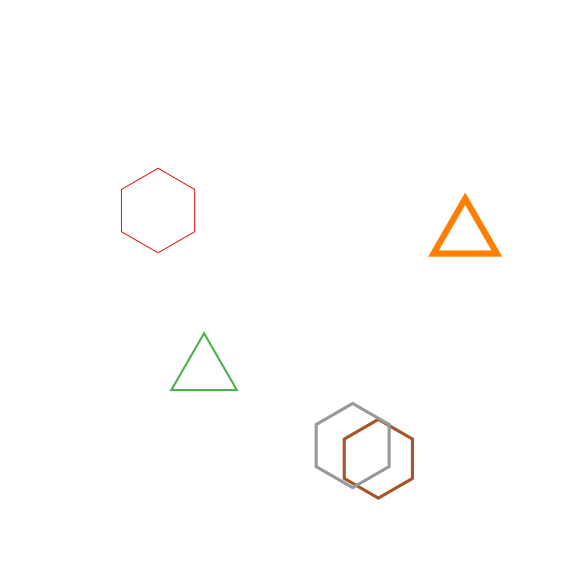[{"shape": "hexagon", "thickness": 0.5, "radius": 0.37, "center": [0.274, 0.635]}, {"shape": "triangle", "thickness": 1, "radius": 0.33, "center": [0.353, 0.356]}, {"shape": "triangle", "thickness": 3, "radius": 0.32, "center": [0.806, 0.592]}, {"shape": "hexagon", "thickness": 1.5, "radius": 0.34, "center": [0.655, 0.205]}, {"shape": "hexagon", "thickness": 1.5, "radius": 0.36, "center": [0.611, 0.228]}]